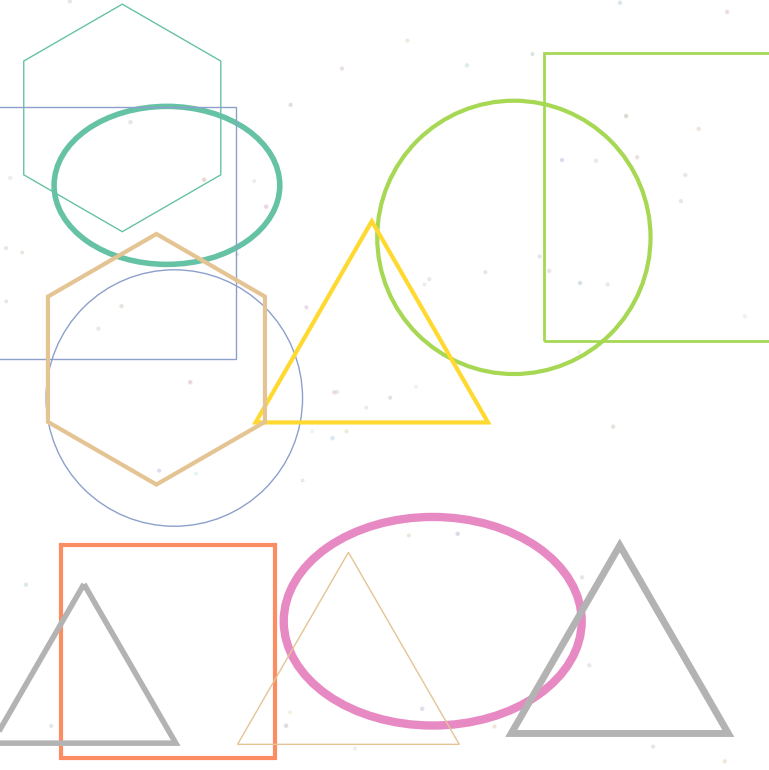[{"shape": "oval", "thickness": 2, "radius": 0.73, "center": [0.217, 0.759]}, {"shape": "hexagon", "thickness": 0.5, "radius": 0.74, "center": [0.159, 0.847]}, {"shape": "square", "thickness": 1.5, "radius": 0.69, "center": [0.218, 0.154]}, {"shape": "circle", "thickness": 0.5, "radius": 0.83, "center": [0.226, 0.483]}, {"shape": "square", "thickness": 0.5, "radius": 0.82, "center": [0.143, 0.697]}, {"shape": "oval", "thickness": 3, "radius": 0.97, "center": [0.562, 0.193]}, {"shape": "circle", "thickness": 1.5, "radius": 0.89, "center": [0.667, 0.692]}, {"shape": "square", "thickness": 1, "radius": 0.93, "center": [0.894, 0.744]}, {"shape": "triangle", "thickness": 1.5, "radius": 0.87, "center": [0.483, 0.538]}, {"shape": "hexagon", "thickness": 1.5, "radius": 0.81, "center": [0.203, 0.533]}, {"shape": "triangle", "thickness": 0.5, "radius": 0.83, "center": [0.452, 0.116]}, {"shape": "triangle", "thickness": 2, "radius": 0.69, "center": [0.109, 0.104]}, {"shape": "triangle", "thickness": 2.5, "radius": 0.81, "center": [0.805, 0.129]}]